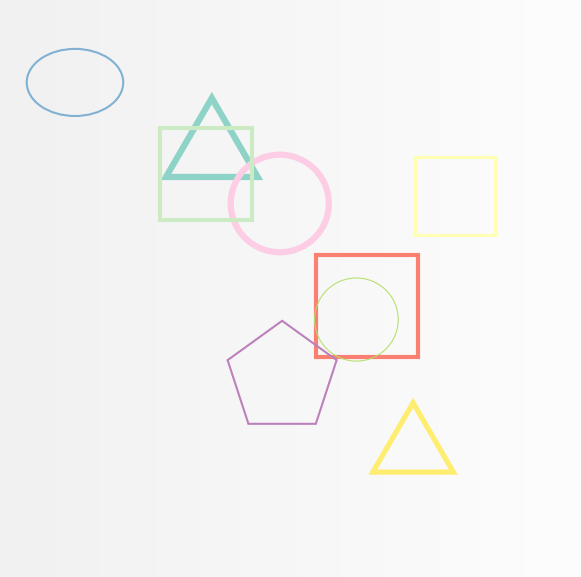[{"shape": "triangle", "thickness": 3, "radius": 0.46, "center": [0.364, 0.738]}, {"shape": "square", "thickness": 1.5, "radius": 0.34, "center": [0.783, 0.66]}, {"shape": "square", "thickness": 2, "radius": 0.44, "center": [0.631, 0.469]}, {"shape": "oval", "thickness": 1, "radius": 0.42, "center": [0.129, 0.856]}, {"shape": "circle", "thickness": 0.5, "radius": 0.36, "center": [0.613, 0.446]}, {"shape": "circle", "thickness": 3, "radius": 0.42, "center": [0.481, 0.647]}, {"shape": "pentagon", "thickness": 1, "radius": 0.49, "center": [0.485, 0.345]}, {"shape": "square", "thickness": 2, "radius": 0.4, "center": [0.354, 0.698]}, {"shape": "triangle", "thickness": 2.5, "radius": 0.4, "center": [0.711, 0.222]}]